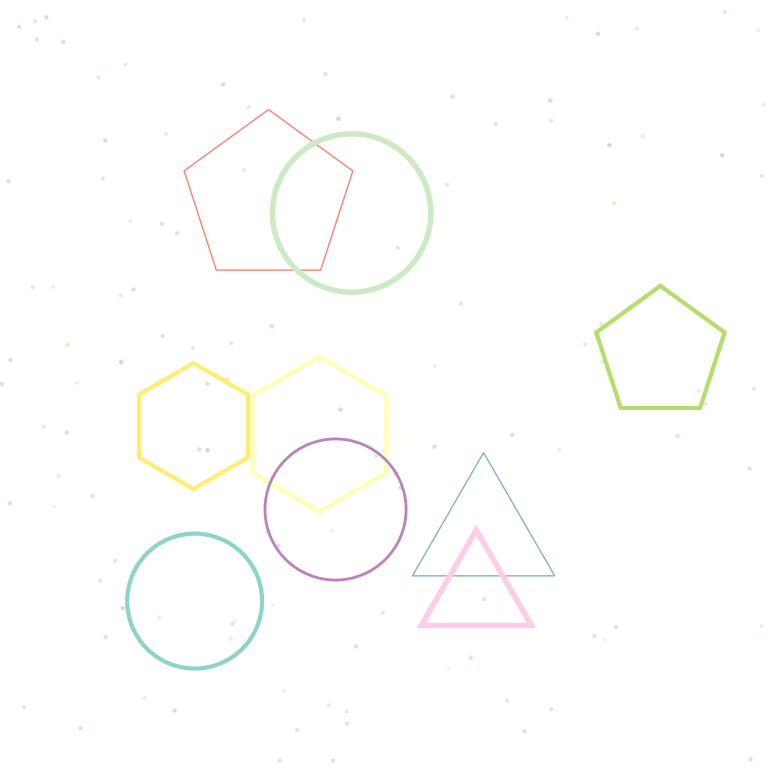[{"shape": "circle", "thickness": 1.5, "radius": 0.44, "center": [0.253, 0.219]}, {"shape": "hexagon", "thickness": 1.5, "radius": 0.5, "center": [0.415, 0.436]}, {"shape": "pentagon", "thickness": 0.5, "radius": 0.58, "center": [0.349, 0.742]}, {"shape": "triangle", "thickness": 0.5, "radius": 0.53, "center": [0.628, 0.305]}, {"shape": "pentagon", "thickness": 1.5, "radius": 0.44, "center": [0.858, 0.541]}, {"shape": "triangle", "thickness": 2, "radius": 0.41, "center": [0.619, 0.229]}, {"shape": "circle", "thickness": 1, "radius": 0.46, "center": [0.436, 0.338]}, {"shape": "circle", "thickness": 2, "radius": 0.51, "center": [0.457, 0.723]}, {"shape": "hexagon", "thickness": 1.5, "radius": 0.41, "center": [0.251, 0.447]}]